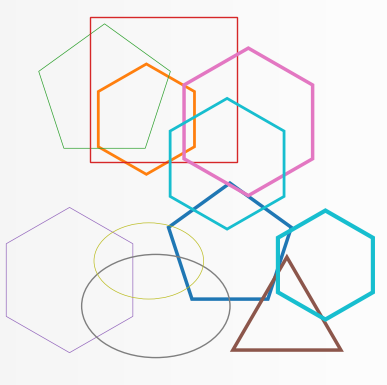[{"shape": "pentagon", "thickness": 2.5, "radius": 0.83, "center": [0.593, 0.358]}, {"shape": "hexagon", "thickness": 2, "radius": 0.72, "center": [0.378, 0.691]}, {"shape": "pentagon", "thickness": 0.5, "radius": 0.89, "center": [0.27, 0.759]}, {"shape": "square", "thickness": 1, "radius": 0.95, "center": [0.422, 0.768]}, {"shape": "hexagon", "thickness": 0.5, "radius": 0.94, "center": [0.179, 0.273]}, {"shape": "triangle", "thickness": 2.5, "radius": 0.8, "center": [0.74, 0.171]}, {"shape": "hexagon", "thickness": 2.5, "radius": 0.96, "center": [0.641, 0.683]}, {"shape": "oval", "thickness": 1, "radius": 0.96, "center": [0.402, 0.205]}, {"shape": "oval", "thickness": 0.5, "radius": 0.71, "center": [0.384, 0.322]}, {"shape": "hexagon", "thickness": 2, "radius": 0.85, "center": [0.586, 0.575]}, {"shape": "hexagon", "thickness": 3, "radius": 0.71, "center": [0.84, 0.312]}]